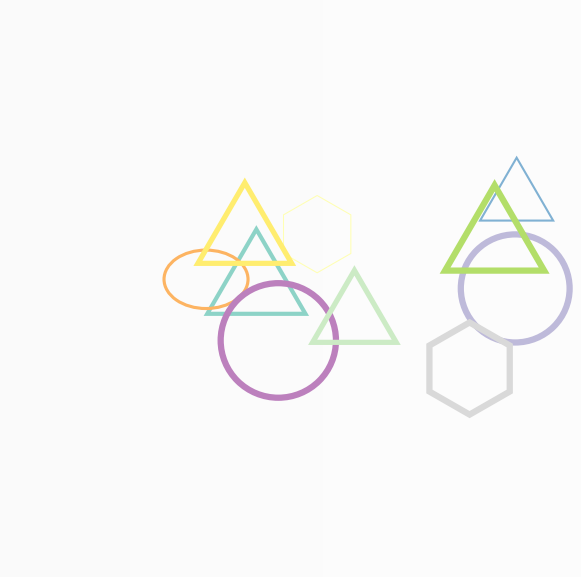[{"shape": "triangle", "thickness": 2, "radius": 0.49, "center": [0.441, 0.505]}, {"shape": "hexagon", "thickness": 0.5, "radius": 0.33, "center": [0.546, 0.594]}, {"shape": "circle", "thickness": 3, "radius": 0.47, "center": [0.886, 0.5]}, {"shape": "triangle", "thickness": 1, "radius": 0.36, "center": [0.889, 0.653]}, {"shape": "oval", "thickness": 1.5, "radius": 0.36, "center": [0.354, 0.515]}, {"shape": "triangle", "thickness": 3, "radius": 0.49, "center": [0.851, 0.58]}, {"shape": "hexagon", "thickness": 3, "radius": 0.4, "center": [0.808, 0.361]}, {"shape": "circle", "thickness": 3, "radius": 0.5, "center": [0.479, 0.41]}, {"shape": "triangle", "thickness": 2.5, "radius": 0.42, "center": [0.61, 0.448]}, {"shape": "triangle", "thickness": 2.5, "radius": 0.47, "center": [0.421, 0.59]}]